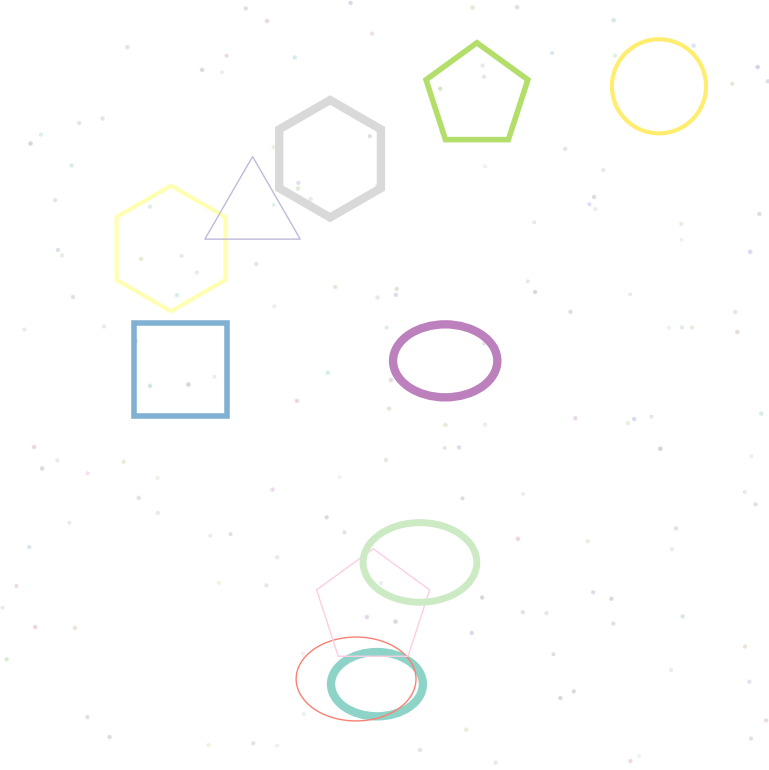[{"shape": "oval", "thickness": 3, "radius": 0.3, "center": [0.49, 0.111]}, {"shape": "hexagon", "thickness": 1.5, "radius": 0.41, "center": [0.222, 0.677]}, {"shape": "triangle", "thickness": 0.5, "radius": 0.36, "center": [0.328, 0.725]}, {"shape": "oval", "thickness": 0.5, "radius": 0.39, "center": [0.462, 0.118]}, {"shape": "square", "thickness": 2, "radius": 0.3, "center": [0.234, 0.521]}, {"shape": "pentagon", "thickness": 2, "radius": 0.35, "center": [0.619, 0.875]}, {"shape": "pentagon", "thickness": 0.5, "radius": 0.39, "center": [0.485, 0.21]}, {"shape": "hexagon", "thickness": 3, "radius": 0.38, "center": [0.429, 0.794]}, {"shape": "oval", "thickness": 3, "radius": 0.34, "center": [0.578, 0.531]}, {"shape": "oval", "thickness": 2.5, "radius": 0.37, "center": [0.545, 0.27]}, {"shape": "circle", "thickness": 1.5, "radius": 0.31, "center": [0.856, 0.888]}]